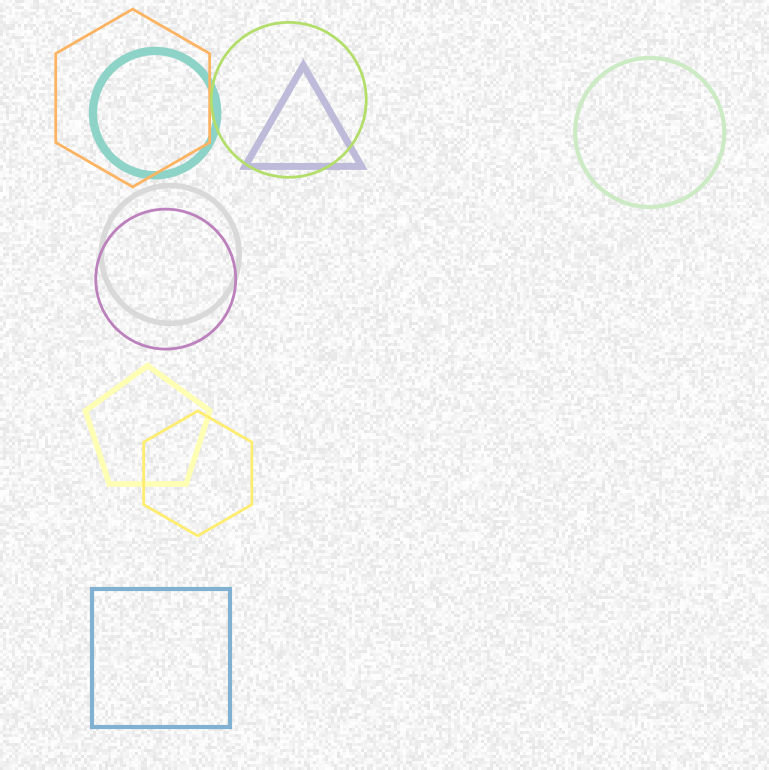[{"shape": "circle", "thickness": 3, "radius": 0.4, "center": [0.201, 0.853]}, {"shape": "pentagon", "thickness": 2, "radius": 0.42, "center": [0.192, 0.44]}, {"shape": "triangle", "thickness": 2.5, "radius": 0.44, "center": [0.394, 0.828]}, {"shape": "square", "thickness": 1.5, "radius": 0.45, "center": [0.209, 0.146]}, {"shape": "hexagon", "thickness": 1, "radius": 0.58, "center": [0.172, 0.873]}, {"shape": "circle", "thickness": 1, "radius": 0.5, "center": [0.375, 0.87]}, {"shape": "circle", "thickness": 2, "radius": 0.45, "center": [0.221, 0.67]}, {"shape": "circle", "thickness": 1, "radius": 0.45, "center": [0.215, 0.638]}, {"shape": "circle", "thickness": 1.5, "radius": 0.48, "center": [0.844, 0.828]}, {"shape": "hexagon", "thickness": 1, "radius": 0.41, "center": [0.257, 0.385]}]